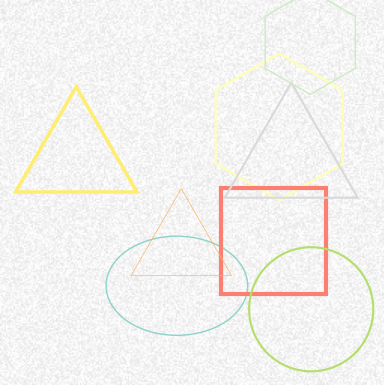[{"shape": "oval", "thickness": 1, "radius": 0.92, "center": [0.459, 0.258]}, {"shape": "hexagon", "thickness": 1.5, "radius": 0.95, "center": [0.725, 0.67]}, {"shape": "square", "thickness": 3, "radius": 0.69, "center": [0.71, 0.374]}, {"shape": "triangle", "thickness": 0.5, "radius": 0.75, "center": [0.471, 0.359]}, {"shape": "circle", "thickness": 1.5, "radius": 0.81, "center": [0.808, 0.197]}, {"shape": "triangle", "thickness": 1.5, "radius": 1.0, "center": [0.757, 0.586]}, {"shape": "hexagon", "thickness": 1, "radius": 0.68, "center": [0.806, 0.89]}, {"shape": "triangle", "thickness": 2.5, "radius": 0.91, "center": [0.198, 0.592]}]